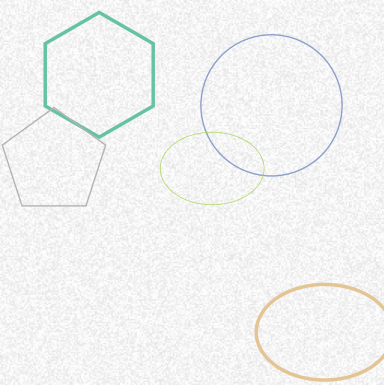[{"shape": "hexagon", "thickness": 2.5, "radius": 0.81, "center": [0.258, 0.806]}, {"shape": "circle", "thickness": 1, "radius": 0.92, "center": [0.705, 0.726]}, {"shape": "oval", "thickness": 0.5, "radius": 0.67, "center": [0.551, 0.562]}, {"shape": "oval", "thickness": 2.5, "radius": 0.89, "center": [0.843, 0.137]}, {"shape": "pentagon", "thickness": 1, "radius": 0.71, "center": [0.14, 0.579]}]